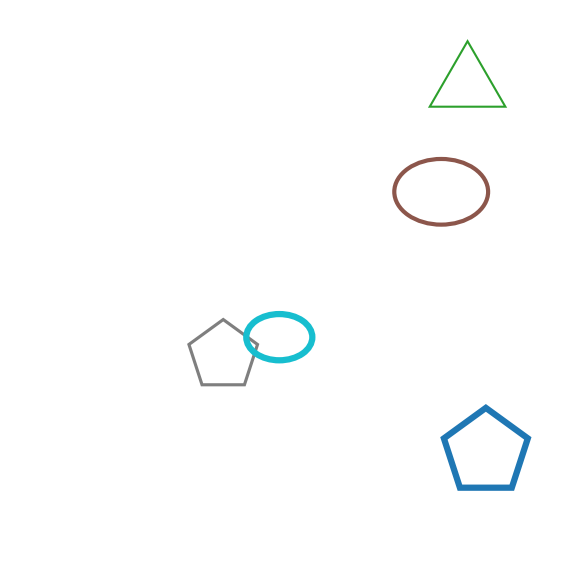[{"shape": "pentagon", "thickness": 3, "radius": 0.38, "center": [0.841, 0.216]}, {"shape": "triangle", "thickness": 1, "radius": 0.38, "center": [0.81, 0.852]}, {"shape": "oval", "thickness": 2, "radius": 0.41, "center": [0.764, 0.667]}, {"shape": "pentagon", "thickness": 1.5, "radius": 0.31, "center": [0.387, 0.383]}, {"shape": "oval", "thickness": 3, "radius": 0.29, "center": [0.484, 0.415]}]